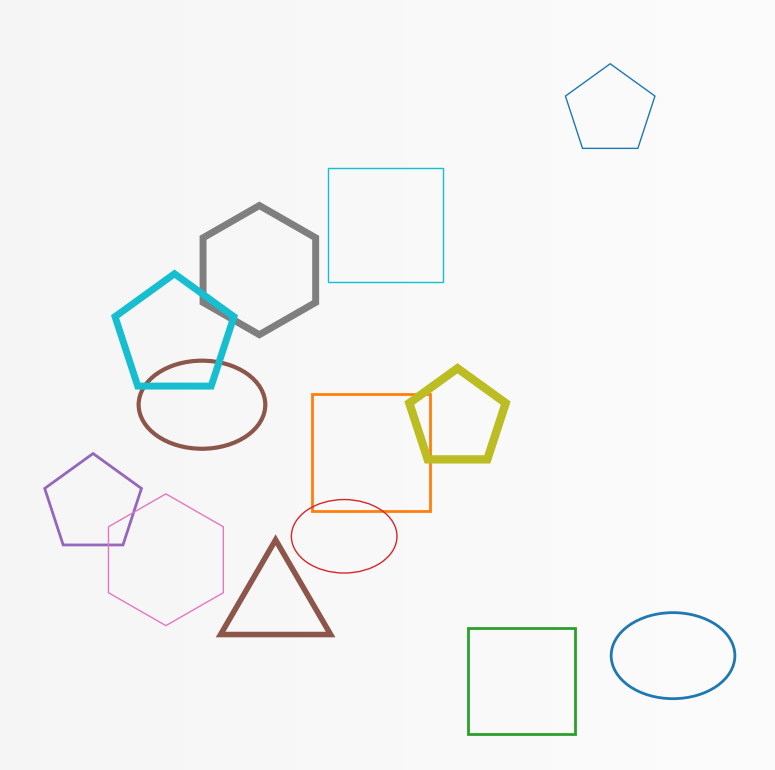[{"shape": "oval", "thickness": 1, "radius": 0.4, "center": [0.868, 0.148]}, {"shape": "pentagon", "thickness": 0.5, "radius": 0.3, "center": [0.787, 0.856]}, {"shape": "square", "thickness": 1, "radius": 0.38, "center": [0.479, 0.413]}, {"shape": "square", "thickness": 1, "radius": 0.34, "center": [0.673, 0.116]}, {"shape": "oval", "thickness": 0.5, "radius": 0.34, "center": [0.444, 0.304]}, {"shape": "pentagon", "thickness": 1, "radius": 0.33, "center": [0.12, 0.345]}, {"shape": "oval", "thickness": 1.5, "radius": 0.41, "center": [0.261, 0.474]}, {"shape": "triangle", "thickness": 2, "radius": 0.41, "center": [0.356, 0.217]}, {"shape": "hexagon", "thickness": 0.5, "radius": 0.43, "center": [0.214, 0.273]}, {"shape": "hexagon", "thickness": 2.5, "radius": 0.42, "center": [0.335, 0.649]}, {"shape": "pentagon", "thickness": 3, "radius": 0.33, "center": [0.59, 0.456]}, {"shape": "square", "thickness": 0.5, "radius": 0.37, "center": [0.497, 0.708]}, {"shape": "pentagon", "thickness": 2.5, "radius": 0.4, "center": [0.225, 0.564]}]